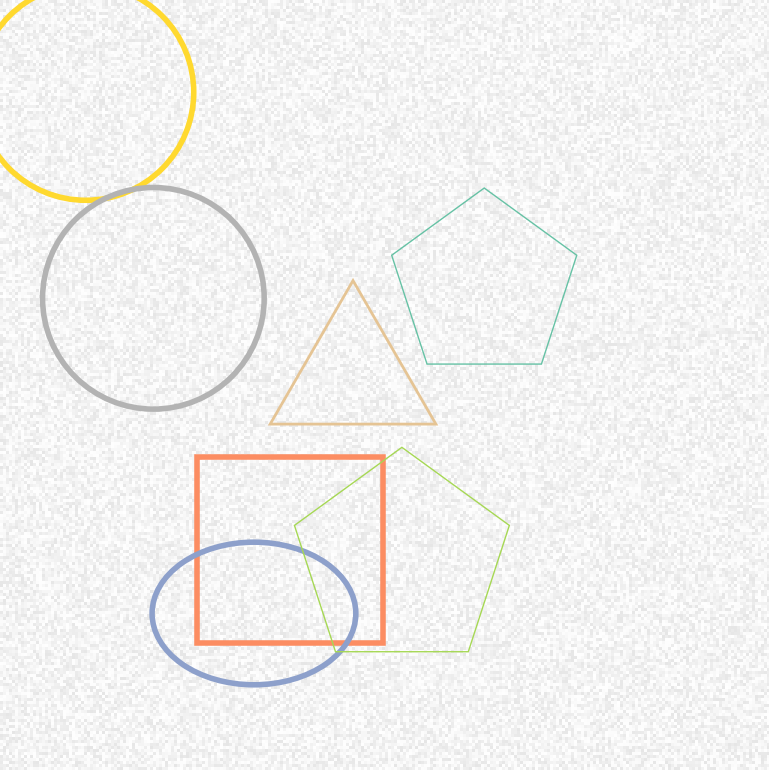[{"shape": "pentagon", "thickness": 0.5, "radius": 0.63, "center": [0.629, 0.629]}, {"shape": "square", "thickness": 2, "radius": 0.6, "center": [0.376, 0.286]}, {"shape": "oval", "thickness": 2, "radius": 0.66, "center": [0.33, 0.203]}, {"shape": "pentagon", "thickness": 0.5, "radius": 0.73, "center": [0.522, 0.272]}, {"shape": "circle", "thickness": 2, "radius": 0.7, "center": [0.111, 0.88]}, {"shape": "triangle", "thickness": 1, "radius": 0.62, "center": [0.458, 0.511]}, {"shape": "circle", "thickness": 2, "radius": 0.72, "center": [0.199, 0.613]}]